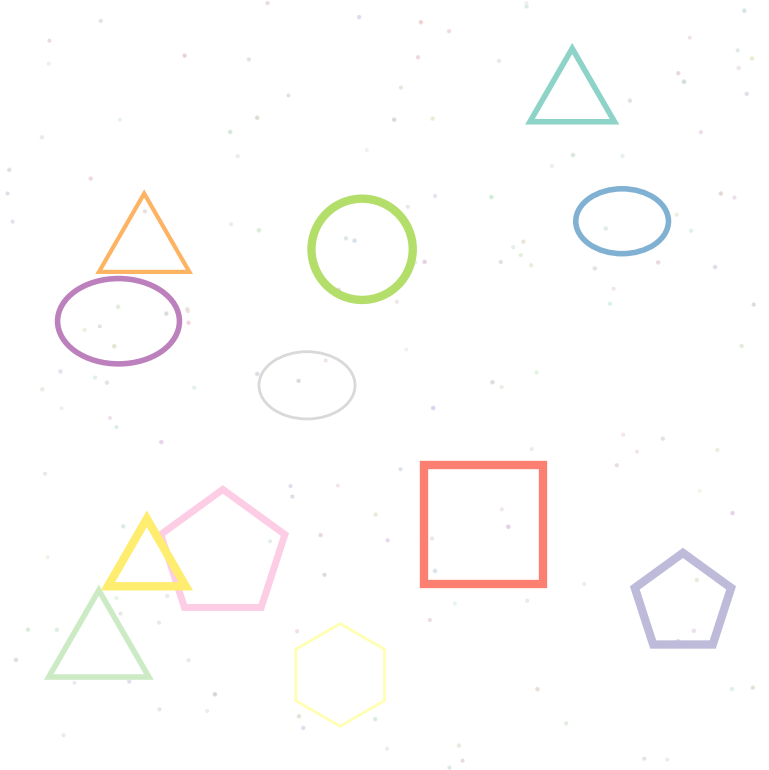[{"shape": "triangle", "thickness": 2, "radius": 0.32, "center": [0.743, 0.874]}, {"shape": "hexagon", "thickness": 1, "radius": 0.33, "center": [0.442, 0.123]}, {"shape": "pentagon", "thickness": 3, "radius": 0.33, "center": [0.887, 0.216]}, {"shape": "square", "thickness": 3, "radius": 0.39, "center": [0.628, 0.319]}, {"shape": "oval", "thickness": 2, "radius": 0.3, "center": [0.808, 0.713]}, {"shape": "triangle", "thickness": 1.5, "radius": 0.34, "center": [0.187, 0.681]}, {"shape": "circle", "thickness": 3, "radius": 0.33, "center": [0.47, 0.676]}, {"shape": "pentagon", "thickness": 2.5, "radius": 0.42, "center": [0.289, 0.28]}, {"shape": "oval", "thickness": 1, "radius": 0.31, "center": [0.399, 0.5]}, {"shape": "oval", "thickness": 2, "radius": 0.4, "center": [0.154, 0.583]}, {"shape": "triangle", "thickness": 2, "radius": 0.38, "center": [0.128, 0.158]}, {"shape": "triangle", "thickness": 3, "radius": 0.29, "center": [0.191, 0.268]}]